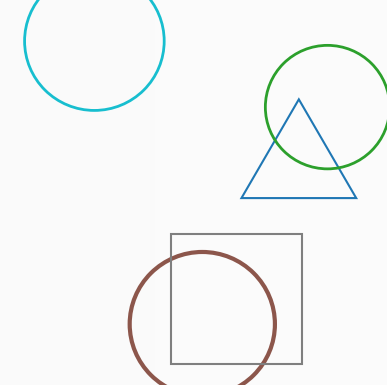[{"shape": "triangle", "thickness": 1.5, "radius": 0.85, "center": [0.771, 0.571]}, {"shape": "circle", "thickness": 2, "radius": 0.8, "center": [0.845, 0.722]}, {"shape": "circle", "thickness": 3, "radius": 0.94, "center": [0.522, 0.158]}, {"shape": "square", "thickness": 1.5, "radius": 0.84, "center": [0.61, 0.224]}, {"shape": "circle", "thickness": 2, "radius": 0.9, "center": [0.244, 0.893]}]